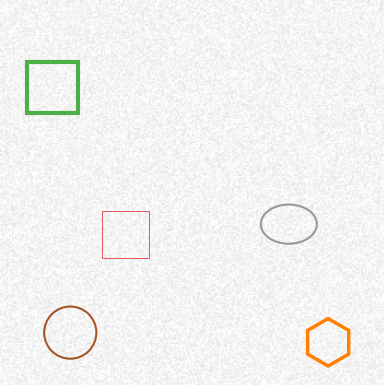[{"shape": "square", "thickness": 0.5, "radius": 0.31, "center": [0.326, 0.392]}, {"shape": "square", "thickness": 3, "radius": 0.33, "center": [0.136, 0.772]}, {"shape": "hexagon", "thickness": 2.5, "radius": 0.31, "center": [0.852, 0.111]}, {"shape": "circle", "thickness": 1.5, "radius": 0.34, "center": [0.182, 0.136]}, {"shape": "oval", "thickness": 1.5, "radius": 0.36, "center": [0.75, 0.418]}]